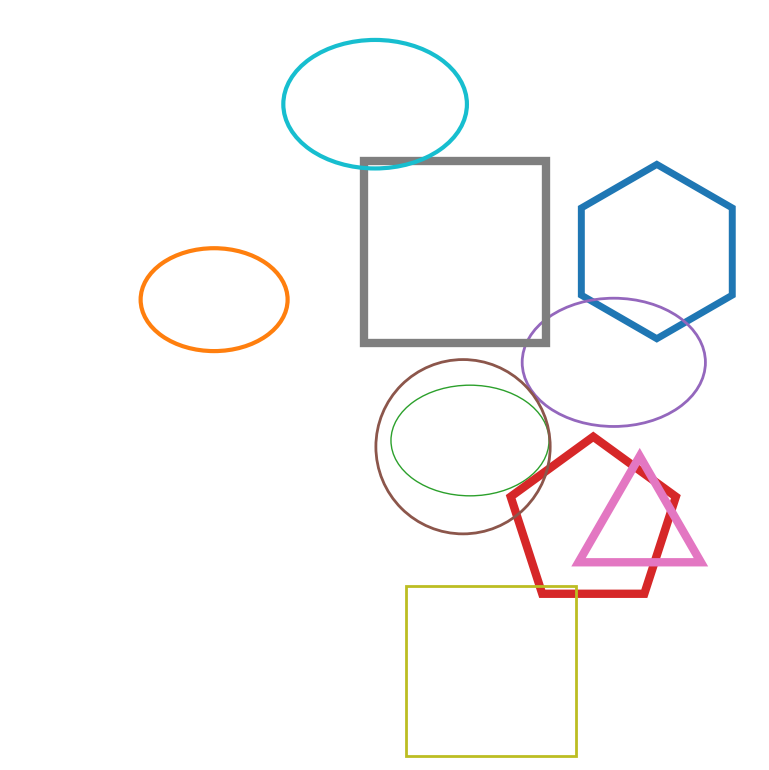[{"shape": "hexagon", "thickness": 2.5, "radius": 0.57, "center": [0.853, 0.673]}, {"shape": "oval", "thickness": 1.5, "radius": 0.48, "center": [0.278, 0.611]}, {"shape": "oval", "thickness": 0.5, "radius": 0.51, "center": [0.61, 0.428]}, {"shape": "pentagon", "thickness": 3, "radius": 0.56, "center": [0.77, 0.32]}, {"shape": "oval", "thickness": 1, "radius": 0.59, "center": [0.797, 0.529]}, {"shape": "circle", "thickness": 1, "radius": 0.57, "center": [0.601, 0.42]}, {"shape": "triangle", "thickness": 3, "radius": 0.46, "center": [0.831, 0.316]}, {"shape": "square", "thickness": 3, "radius": 0.59, "center": [0.591, 0.673]}, {"shape": "square", "thickness": 1, "radius": 0.55, "center": [0.637, 0.129]}, {"shape": "oval", "thickness": 1.5, "radius": 0.6, "center": [0.487, 0.865]}]